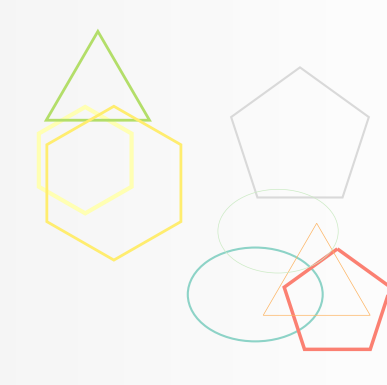[{"shape": "oval", "thickness": 1.5, "radius": 0.87, "center": [0.659, 0.235]}, {"shape": "hexagon", "thickness": 3, "radius": 0.69, "center": [0.22, 0.584]}, {"shape": "pentagon", "thickness": 2.5, "radius": 0.72, "center": [0.871, 0.209]}, {"shape": "triangle", "thickness": 0.5, "radius": 0.8, "center": [0.817, 0.261]}, {"shape": "triangle", "thickness": 2, "radius": 0.77, "center": [0.253, 0.765]}, {"shape": "pentagon", "thickness": 1.5, "radius": 0.93, "center": [0.774, 0.638]}, {"shape": "oval", "thickness": 0.5, "radius": 0.78, "center": [0.718, 0.4]}, {"shape": "hexagon", "thickness": 2, "radius": 1.0, "center": [0.294, 0.524]}]